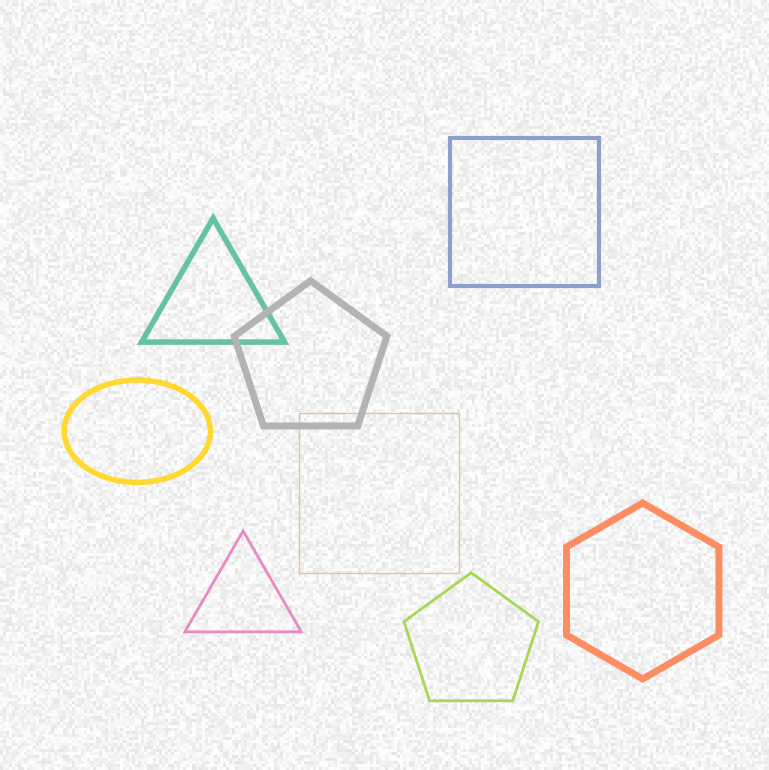[{"shape": "triangle", "thickness": 2, "radius": 0.54, "center": [0.277, 0.609]}, {"shape": "hexagon", "thickness": 2.5, "radius": 0.57, "center": [0.835, 0.232]}, {"shape": "square", "thickness": 1.5, "radius": 0.48, "center": [0.682, 0.725]}, {"shape": "triangle", "thickness": 1, "radius": 0.44, "center": [0.316, 0.223]}, {"shape": "pentagon", "thickness": 1, "radius": 0.46, "center": [0.612, 0.164]}, {"shape": "oval", "thickness": 2, "radius": 0.47, "center": [0.178, 0.44]}, {"shape": "square", "thickness": 0.5, "radius": 0.52, "center": [0.492, 0.359]}, {"shape": "pentagon", "thickness": 2.5, "radius": 0.52, "center": [0.403, 0.531]}]